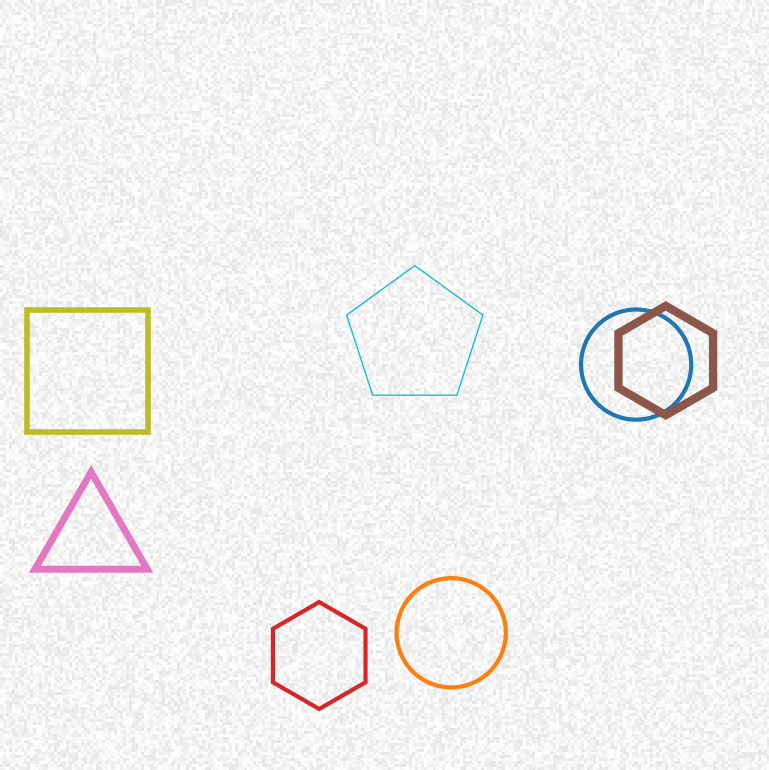[{"shape": "circle", "thickness": 1.5, "radius": 0.36, "center": [0.826, 0.527]}, {"shape": "circle", "thickness": 1.5, "radius": 0.35, "center": [0.586, 0.178]}, {"shape": "hexagon", "thickness": 1.5, "radius": 0.35, "center": [0.415, 0.149]}, {"shape": "hexagon", "thickness": 3, "radius": 0.35, "center": [0.865, 0.532]}, {"shape": "triangle", "thickness": 2.5, "radius": 0.42, "center": [0.118, 0.303]}, {"shape": "square", "thickness": 2, "radius": 0.39, "center": [0.114, 0.519]}, {"shape": "pentagon", "thickness": 0.5, "radius": 0.47, "center": [0.539, 0.562]}]